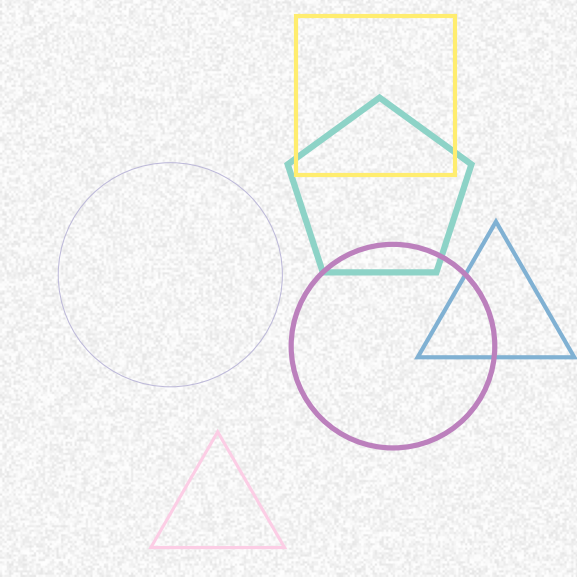[{"shape": "pentagon", "thickness": 3, "radius": 0.84, "center": [0.657, 0.663]}, {"shape": "circle", "thickness": 0.5, "radius": 0.97, "center": [0.295, 0.523]}, {"shape": "triangle", "thickness": 2, "radius": 0.78, "center": [0.859, 0.459]}, {"shape": "triangle", "thickness": 1.5, "radius": 0.67, "center": [0.377, 0.118]}, {"shape": "circle", "thickness": 2.5, "radius": 0.88, "center": [0.68, 0.4]}, {"shape": "square", "thickness": 2, "radius": 0.69, "center": [0.65, 0.834]}]